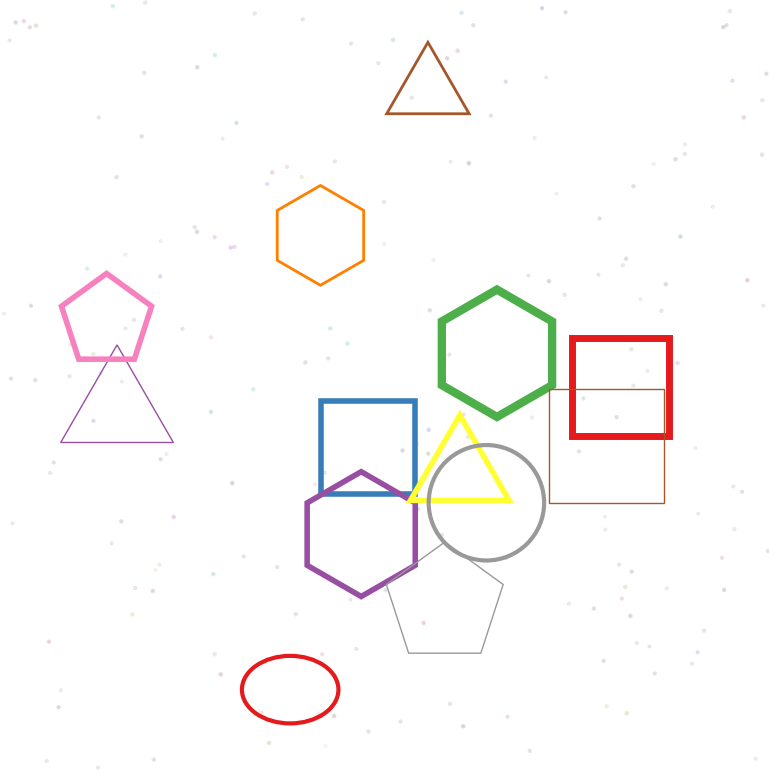[{"shape": "oval", "thickness": 1.5, "radius": 0.31, "center": [0.377, 0.104]}, {"shape": "square", "thickness": 2.5, "radius": 0.32, "center": [0.806, 0.497]}, {"shape": "square", "thickness": 2, "radius": 0.3, "center": [0.478, 0.419]}, {"shape": "hexagon", "thickness": 3, "radius": 0.41, "center": [0.645, 0.541]}, {"shape": "triangle", "thickness": 0.5, "radius": 0.42, "center": [0.152, 0.468]}, {"shape": "hexagon", "thickness": 2, "radius": 0.41, "center": [0.469, 0.306]}, {"shape": "hexagon", "thickness": 1, "radius": 0.32, "center": [0.416, 0.694]}, {"shape": "triangle", "thickness": 2, "radius": 0.37, "center": [0.597, 0.387]}, {"shape": "square", "thickness": 0.5, "radius": 0.37, "center": [0.787, 0.421]}, {"shape": "triangle", "thickness": 1, "radius": 0.31, "center": [0.556, 0.883]}, {"shape": "pentagon", "thickness": 2, "radius": 0.31, "center": [0.138, 0.583]}, {"shape": "circle", "thickness": 1.5, "radius": 0.37, "center": [0.632, 0.347]}, {"shape": "pentagon", "thickness": 0.5, "radius": 0.4, "center": [0.578, 0.216]}]